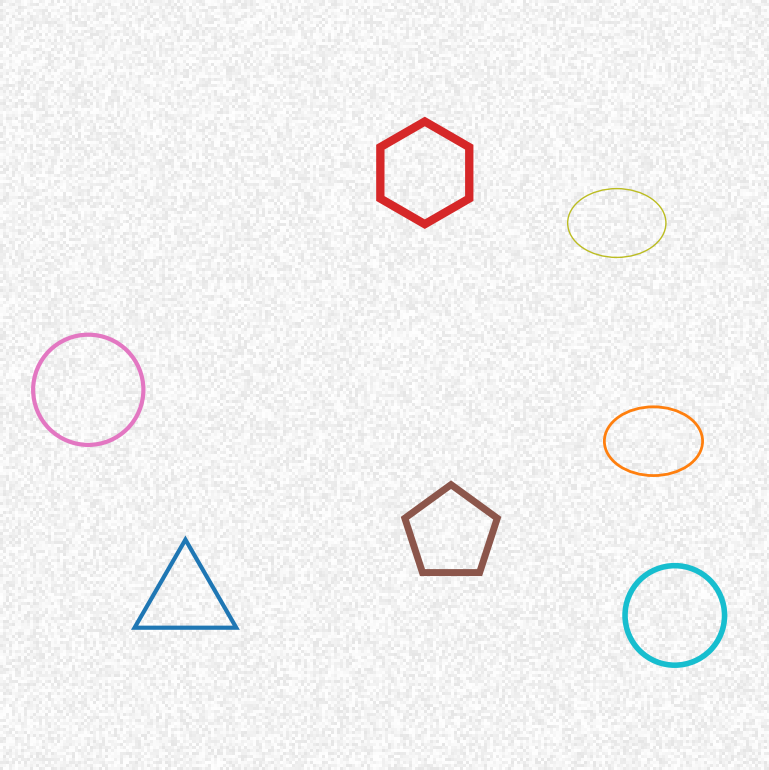[{"shape": "triangle", "thickness": 1.5, "radius": 0.38, "center": [0.241, 0.223]}, {"shape": "oval", "thickness": 1, "radius": 0.32, "center": [0.849, 0.427]}, {"shape": "hexagon", "thickness": 3, "radius": 0.33, "center": [0.552, 0.776]}, {"shape": "pentagon", "thickness": 2.5, "radius": 0.32, "center": [0.586, 0.307]}, {"shape": "circle", "thickness": 1.5, "radius": 0.36, "center": [0.115, 0.494]}, {"shape": "oval", "thickness": 0.5, "radius": 0.32, "center": [0.801, 0.71]}, {"shape": "circle", "thickness": 2, "radius": 0.32, "center": [0.876, 0.201]}]